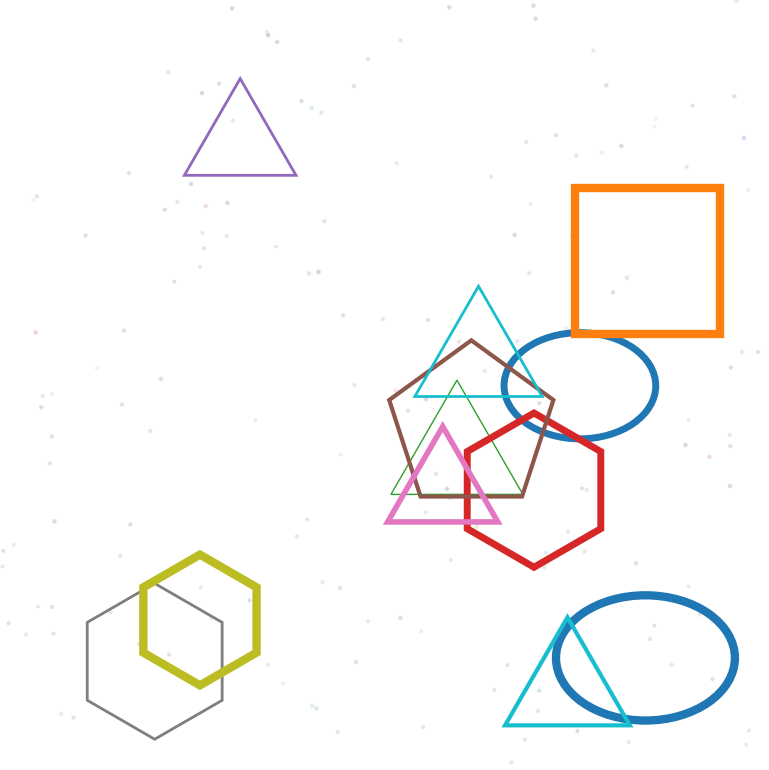[{"shape": "oval", "thickness": 3, "radius": 0.58, "center": [0.838, 0.146]}, {"shape": "oval", "thickness": 2.5, "radius": 0.49, "center": [0.753, 0.499]}, {"shape": "square", "thickness": 3, "radius": 0.47, "center": [0.841, 0.661]}, {"shape": "triangle", "thickness": 0.5, "radius": 0.49, "center": [0.593, 0.407]}, {"shape": "hexagon", "thickness": 2.5, "radius": 0.5, "center": [0.694, 0.363]}, {"shape": "triangle", "thickness": 1, "radius": 0.42, "center": [0.312, 0.814]}, {"shape": "pentagon", "thickness": 1.5, "radius": 0.56, "center": [0.612, 0.446]}, {"shape": "triangle", "thickness": 2, "radius": 0.41, "center": [0.575, 0.363]}, {"shape": "hexagon", "thickness": 1, "radius": 0.51, "center": [0.201, 0.141]}, {"shape": "hexagon", "thickness": 3, "radius": 0.42, "center": [0.26, 0.195]}, {"shape": "triangle", "thickness": 1.5, "radius": 0.47, "center": [0.737, 0.105]}, {"shape": "triangle", "thickness": 1, "radius": 0.48, "center": [0.621, 0.533]}]